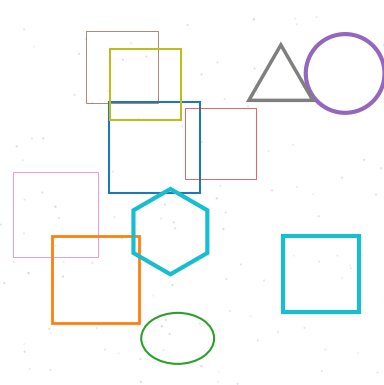[{"shape": "square", "thickness": 1.5, "radius": 0.6, "center": [0.401, 0.617]}, {"shape": "square", "thickness": 2, "radius": 0.57, "center": [0.249, 0.274]}, {"shape": "oval", "thickness": 1.5, "radius": 0.47, "center": [0.461, 0.121]}, {"shape": "square", "thickness": 0.5, "radius": 0.47, "center": [0.573, 0.627]}, {"shape": "circle", "thickness": 3, "radius": 0.51, "center": [0.896, 0.809]}, {"shape": "square", "thickness": 0.5, "radius": 0.47, "center": [0.316, 0.827]}, {"shape": "square", "thickness": 0.5, "radius": 0.56, "center": [0.144, 0.443]}, {"shape": "triangle", "thickness": 2.5, "radius": 0.48, "center": [0.73, 0.787]}, {"shape": "square", "thickness": 1.5, "radius": 0.46, "center": [0.378, 0.78]}, {"shape": "hexagon", "thickness": 3, "radius": 0.55, "center": [0.443, 0.398]}, {"shape": "square", "thickness": 3, "radius": 0.5, "center": [0.833, 0.288]}]